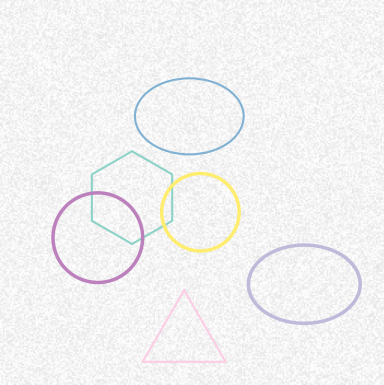[{"shape": "hexagon", "thickness": 1.5, "radius": 0.6, "center": [0.343, 0.487]}, {"shape": "oval", "thickness": 2.5, "radius": 0.73, "center": [0.79, 0.262]}, {"shape": "oval", "thickness": 1.5, "radius": 0.71, "center": [0.492, 0.698]}, {"shape": "triangle", "thickness": 1.5, "radius": 0.62, "center": [0.478, 0.122]}, {"shape": "circle", "thickness": 2.5, "radius": 0.58, "center": [0.254, 0.383]}, {"shape": "circle", "thickness": 2.5, "radius": 0.5, "center": [0.521, 0.449]}]